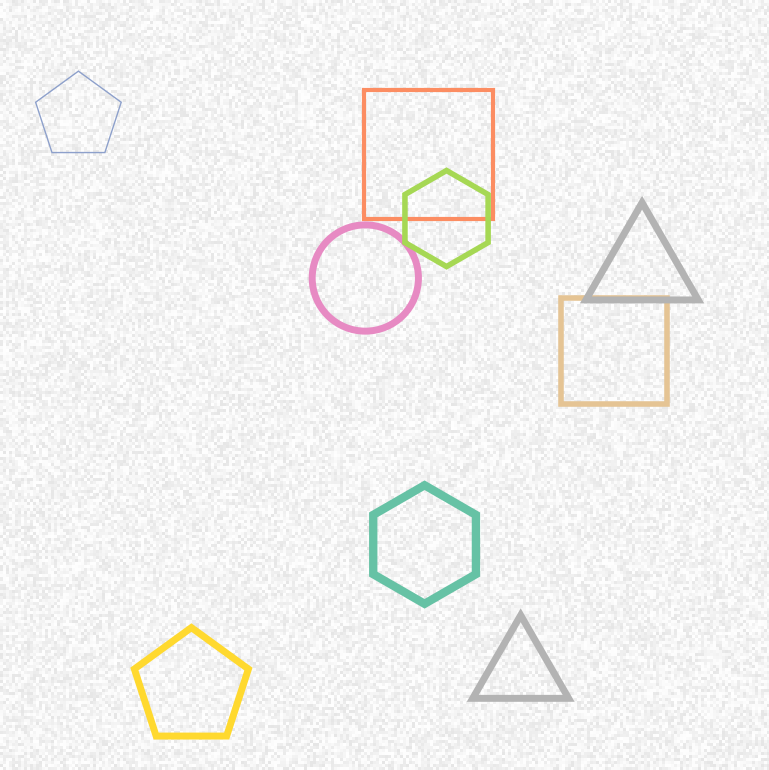[{"shape": "hexagon", "thickness": 3, "radius": 0.38, "center": [0.551, 0.293]}, {"shape": "square", "thickness": 1.5, "radius": 0.42, "center": [0.557, 0.799]}, {"shape": "pentagon", "thickness": 0.5, "radius": 0.29, "center": [0.102, 0.849]}, {"shape": "circle", "thickness": 2.5, "radius": 0.34, "center": [0.474, 0.639]}, {"shape": "hexagon", "thickness": 2, "radius": 0.31, "center": [0.58, 0.716]}, {"shape": "pentagon", "thickness": 2.5, "radius": 0.39, "center": [0.249, 0.107]}, {"shape": "square", "thickness": 2, "radius": 0.35, "center": [0.797, 0.544]}, {"shape": "triangle", "thickness": 2.5, "radius": 0.36, "center": [0.676, 0.129]}, {"shape": "triangle", "thickness": 2.5, "radius": 0.42, "center": [0.834, 0.653]}]